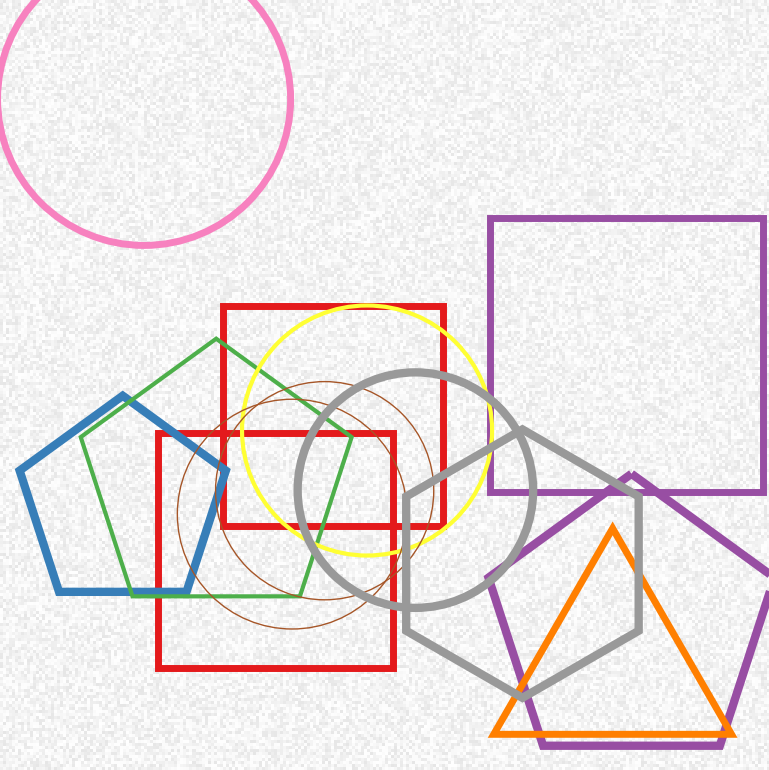[{"shape": "square", "thickness": 2.5, "radius": 0.76, "center": [0.357, 0.285]}, {"shape": "square", "thickness": 2.5, "radius": 0.71, "center": [0.432, 0.46]}, {"shape": "pentagon", "thickness": 3, "radius": 0.7, "center": [0.159, 0.345]}, {"shape": "pentagon", "thickness": 1.5, "radius": 0.92, "center": [0.281, 0.375]}, {"shape": "square", "thickness": 2.5, "radius": 0.89, "center": [0.814, 0.539]}, {"shape": "pentagon", "thickness": 3, "radius": 0.98, "center": [0.82, 0.189]}, {"shape": "triangle", "thickness": 2.5, "radius": 0.89, "center": [0.796, 0.136]}, {"shape": "circle", "thickness": 1.5, "radius": 0.81, "center": [0.477, 0.441]}, {"shape": "circle", "thickness": 0.5, "radius": 0.71, "center": [0.422, 0.363]}, {"shape": "circle", "thickness": 0.5, "radius": 0.75, "center": [0.38, 0.332]}, {"shape": "circle", "thickness": 2.5, "radius": 0.95, "center": [0.187, 0.872]}, {"shape": "circle", "thickness": 3, "radius": 0.76, "center": [0.539, 0.363]}, {"shape": "hexagon", "thickness": 3, "radius": 0.87, "center": [0.678, 0.268]}]